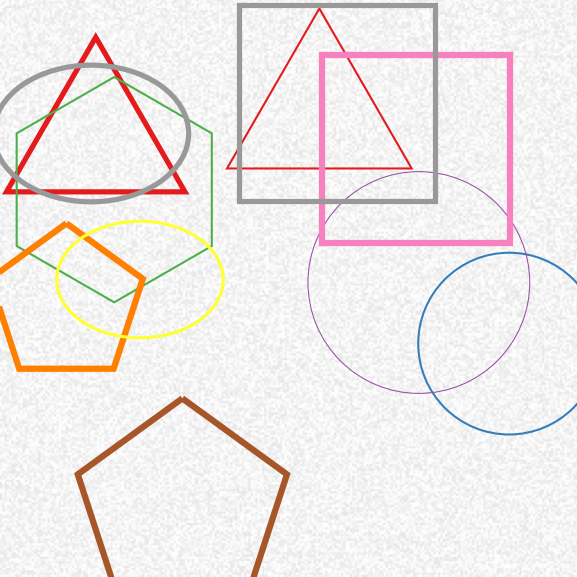[{"shape": "triangle", "thickness": 1, "radius": 0.92, "center": [0.553, 0.8]}, {"shape": "triangle", "thickness": 2.5, "radius": 0.89, "center": [0.166, 0.756]}, {"shape": "circle", "thickness": 1, "radius": 0.79, "center": [0.882, 0.404]}, {"shape": "hexagon", "thickness": 1, "radius": 0.98, "center": [0.198, 0.671]}, {"shape": "circle", "thickness": 0.5, "radius": 0.96, "center": [0.725, 0.51]}, {"shape": "pentagon", "thickness": 3, "radius": 0.7, "center": [0.115, 0.473]}, {"shape": "oval", "thickness": 1.5, "radius": 0.72, "center": [0.242, 0.515]}, {"shape": "pentagon", "thickness": 3, "radius": 0.95, "center": [0.316, 0.119]}, {"shape": "square", "thickness": 3, "radius": 0.81, "center": [0.721, 0.741]}, {"shape": "oval", "thickness": 2.5, "radius": 0.85, "center": [0.158, 0.768]}, {"shape": "square", "thickness": 2.5, "radius": 0.85, "center": [0.583, 0.821]}]